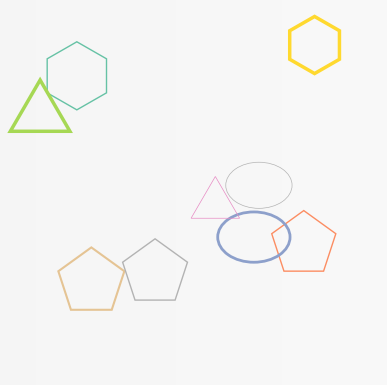[{"shape": "hexagon", "thickness": 1, "radius": 0.44, "center": [0.198, 0.803]}, {"shape": "pentagon", "thickness": 1, "radius": 0.43, "center": [0.784, 0.366]}, {"shape": "oval", "thickness": 2, "radius": 0.47, "center": [0.655, 0.384]}, {"shape": "triangle", "thickness": 0.5, "radius": 0.36, "center": [0.556, 0.469]}, {"shape": "triangle", "thickness": 2.5, "radius": 0.44, "center": [0.104, 0.703]}, {"shape": "hexagon", "thickness": 2.5, "radius": 0.37, "center": [0.812, 0.883]}, {"shape": "pentagon", "thickness": 1.5, "radius": 0.45, "center": [0.236, 0.268]}, {"shape": "oval", "thickness": 0.5, "radius": 0.43, "center": [0.668, 0.519]}, {"shape": "pentagon", "thickness": 1, "radius": 0.44, "center": [0.4, 0.292]}]